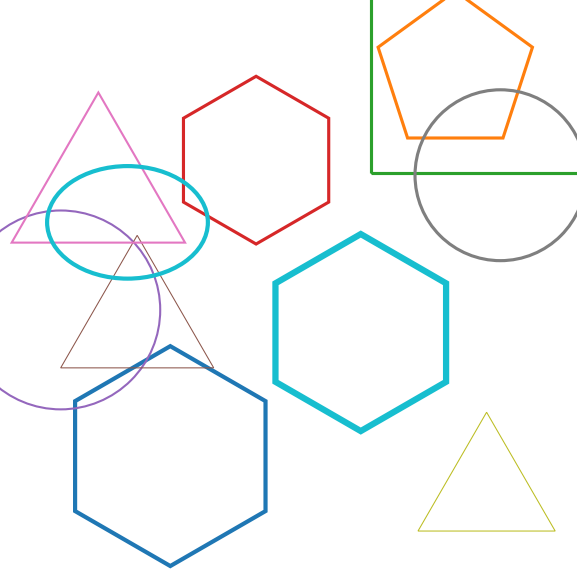[{"shape": "hexagon", "thickness": 2, "radius": 0.95, "center": [0.295, 0.209]}, {"shape": "pentagon", "thickness": 1.5, "radius": 0.7, "center": [0.788, 0.874]}, {"shape": "square", "thickness": 1.5, "radius": 0.91, "center": [0.825, 0.883]}, {"shape": "hexagon", "thickness": 1.5, "radius": 0.73, "center": [0.443, 0.722]}, {"shape": "circle", "thickness": 1, "radius": 0.86, "center": [0.105, 0.462]}, {"shape": "triangle", "thickness": 0.5, "radius": 0.76, "center": [0.238, 0.439]}, {"shape": "triangle", "thickness": 1, "radius": 0.87, "center": [0.17, 0.666]}, {"shape": "circle", "thickness": 1.5, "radius": 0.74, "center": [0.867, 0.696]}, {"shape": "triangle", "thickness": 0.5, "radius": 0.69, "center": [0.843, 0.148]}, {"shape": "oval", "thickness": 2, "radius": 0.7, "center": [0.221, 0.614]}, {"shape": "hexagon", "thickness": 3, "radius": 0.85, "center": [0.625, 0.423]}]